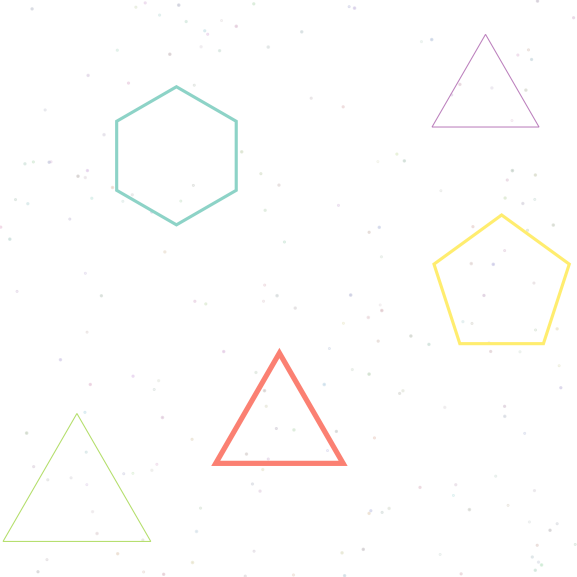[{"shape": "hexagon", "thickness": 1.5, "radius": 0.6, "center": [0.306, 0.729]}, {"shape": "triangle", "thickness": 2.5, "radius": 0.64, "center": [0.484, 0.26]}, {"shape": "triangle", "thickness": 0.5, "radius": 0.74, "center": [0.133, 0.135]}, {"shape": "triangle", "thickness": 0.5, "radius": 0.53, "center": [0.841, 0.833]}, {"shape": "pentagon", "thickness": 1.5, "radius": 0.62, "center": [0.869, 0.504]}]